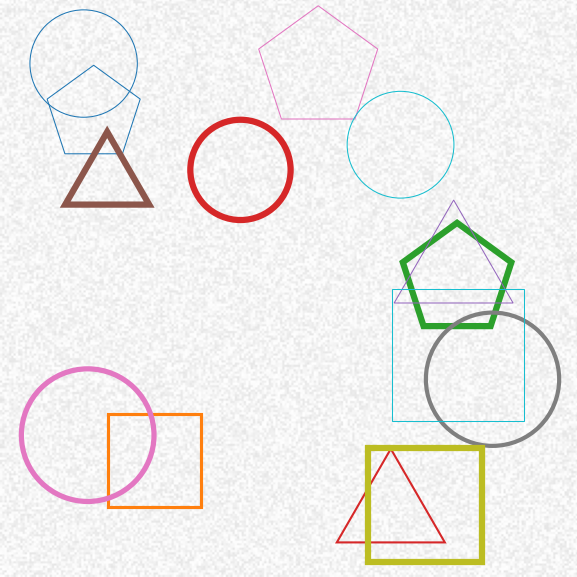[{"shape": "pentagon", "thickness": 0.5, "radius": 0.42, "center": [0.162, 0.801]}, {"shape": "circle", "thickness": 0.5, "radius": 0.46, "center": [0.145, 0.889]}, {"shape": "square", "thickness": 1.5, "radius": 0.4, "center": [0.267, 0.202]}, {"shape": "pentagon", "thickness": 3, "radius": 0.49, "center": [0.791, 0.514]}, {"shape": "triangle", "thickness": 1, "radius": 0.54, "center": [0.677, 0.114]}, {"shape": "circle", "thickness": 3, "radius": 0.43, "center": [0.416, 0.705]}, {"shape": "triangle", "thickness": 0.5, "radius": 0.59, "center": [0.786, 0.534]}, {"shape": "triangle", "thickness": 3, "radius": 0.42, "center": [0.186, 0.687]}, {"shape": "pentagon", "thickness": 0.5, "radius": 0.54, "center": [0.551, 0.881]}, {"shape": "circle", "thickness": 2.5, "radius": 0.57, "center": [0.152, 0.246]}, {"shape": "circle", "thickness": 2, "radius": 0.58, "center": [0.853, 0.342]}, {"shape": "square", "thickness": 3, "radius": 0.49, "center": [0.736, 0.124]}, {"shape": "circle", "thickness": 0.5, "radius": 0.46, "center": [0.694, 0.749]}, {"shape": "square", "thickness": 0.5, "radius": 0.57, "center": [0.793, 0.385]}]